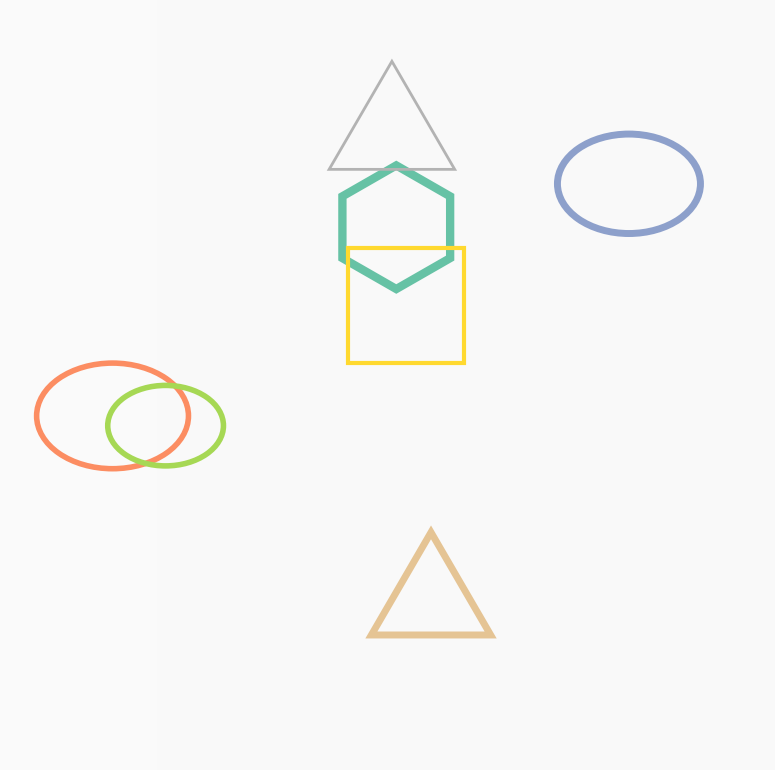[{"shape": "hexagon", "thickness": 3, "radius": 0.4, "center": [0.511, 0.705]}, {"shape": "oval", "thickness": 2, "radius": 0.49, "center": [0.145, 0.46]}, {"shape": "oval", "thickness": 2.5, "radius": 0.46, "center": [0.812, 0.761]}, {"shape": "oval", "thickness": 2, "radius": 0.37, "center": [0.214, 0.447]}, {"shape": "square", "thickness": 1.5, "radius": 0.37, "center": [0.524, 0.604]}, {"shape": "triangle", "thickness": 2.5, "radius": 0.44, "center": [0.556, 0.22]}, {"shape": "triangle", "thickness": 1, "radius": 0.47, "center": [0.506, 0.827]}]